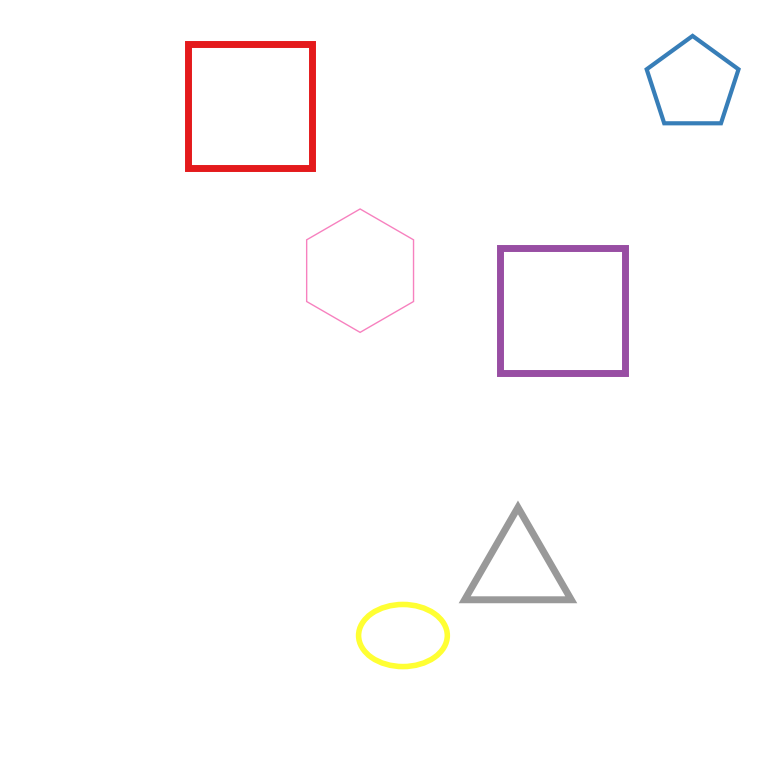[{"shape": "square", "thickness": 2.5, "radius": 0.4, "center": [0.324, 0.862]}, {"shape": "pentagon", "thickness": 1.5, "radius": 0.31, "center": [0.899, 0.891]}, {"shape": "square", "thickness": 2.5, "radius": 0.41, "center": [0.731, 0.597]}, {"shape": "oval", "thickness": 2, "radius": 0.29, "center": [0.523, 0.175]}, {"shape": "hexagon", "thickness": 0.5, "radius": 0.4, "center": [0.468, 0.648]}, {"shape": "triangle", "thickness": 2.5, "radius": 0.4, "center": [0.673, 0.261]}]